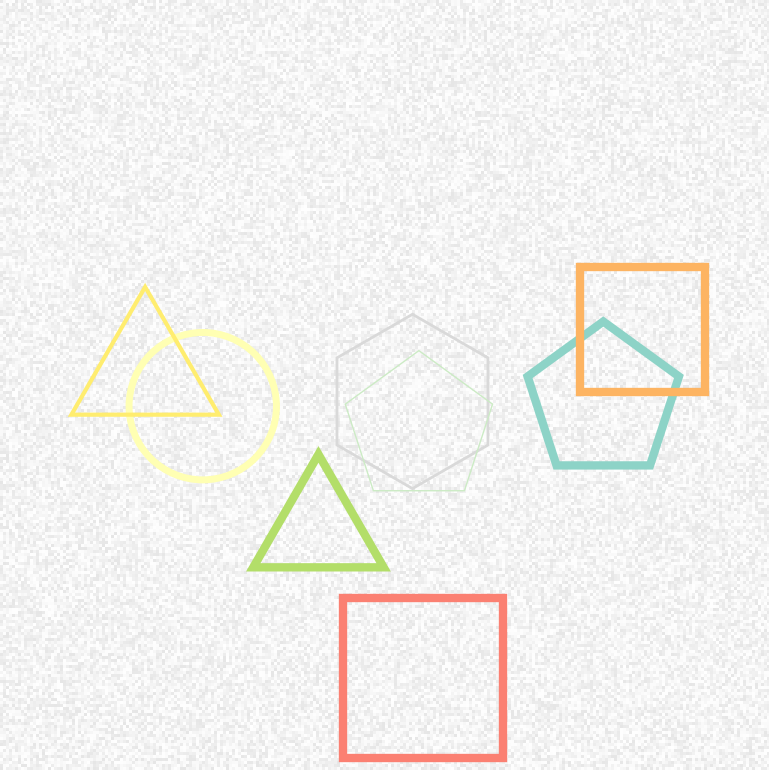[{"shape": "pentagon", "thickness": 3, "radius": 0.52, "center": [0.783, 0.479]}, {"shape": "circle", "thickness": 2.5, "radius": 0.48, "center": [0.263, 0.473]}, {"shape": "square", "thickness": 3, "radius": 0.52, "center": [0.549, 0.12]}, {"shape": "square", "thickness": 3, "radius": 0.41, "center": [0.834, 0.572]}, {"shape": "triangle", "thickness": 3, "radius": 0.49, "center": [0.414, 0.312]}, {"shape": "hexagon", "thickness": 1, "radius": 0.57, "center": [0.536, 0.479]}, {"shape": "pentagon", "thickness": 0.5, "radius": 0.5, "center": [0.544, 0.444]}, {"shape": "triangle", "thickness": 1.5, "radius": 0.55, "center": [0.188, 0.517]}]